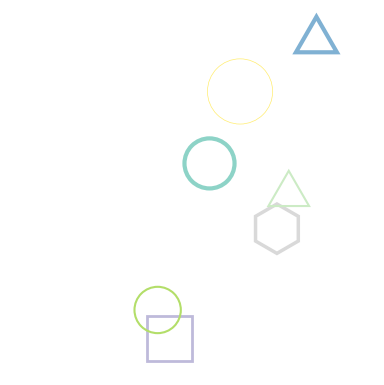[{"shape": "circle", "thickness": 3, "radius": 0.33, "center": [0.544, 0.576]}, {"shape": "square", "thickness": 2, "radius": 0.29, "center": [0.441, 0.121]}, {"shape": "triangle", "thickness": 3, "radius": 0.31, "center": [0.822, 0.895]}, {"shape": "circle", "thickness": 1.5, "radius": 0.3, "center": [0.409, 0.195]}, {"shape": "hexagon", "thickness": 2.5, "radius": 0.32, "center": [0.719, 0.406]}, {"shape": "triangle", "thickness": 1.5, "radius": 0.3, "center": [0.75, 0.495]}, {"shape": "circle", "thickness": 0.5, "radius": 0.42, "center": [0.624, 0.762]}]